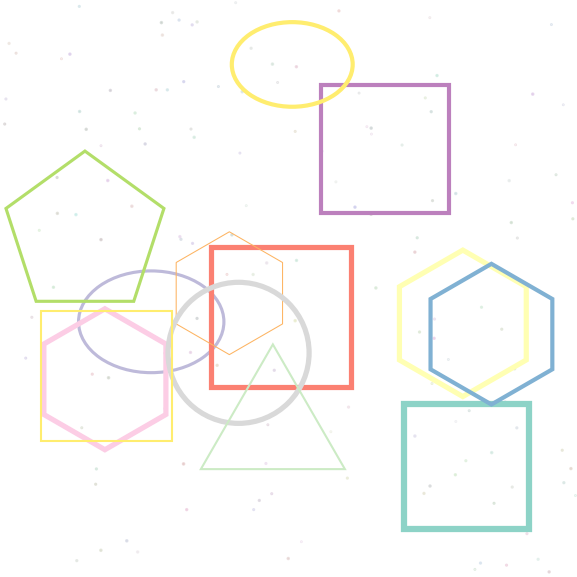[{"shape": "square", "thickness": 3, "radius": 0.54, "center": [0.808, 0.191]}, {"shape": "hexagon", "thickness": 2.5, "radius": 0.63, "center": [0.801, 0.439]}, {"shape": "oval", "thickness": 1.5, "radius": 0.63, "center": [0.262, 0.442]}, {"shape": "square", "thickness": 2.5, "radius": 0.61, "center": [0.486, 0.45]}, {"shape": "hexagon", "thickness": 2, "radius": 0.61, "center": [0.851, 0.421]}, {"shape": "hexagon", "thickness": 0.5, "radius": 0.53, "center": [0.397, 0.491]}, {"shape": "pentagon", "thickness": 1.5, "radius": 0.72, "center": [0.147, 0.594]}, {"shape": "hexagon", "thickness": 2.5, "radius": 0.61, "center": [0.182, 0.342]}, {"shape": "circle", "thickness": 2.5, "radius": 0.61, "center": [0.413, 0.388]}, {"shape": "square", "thickness": 2, "radius": 0.55, "center": [0.667, 0.742]}, {"shape": "triangle", "thickness": 1, "radius": 0.72, "center": [0.473, 0.259]}, {"shape": "square", "thickness": 1, "radius": 0.56, "center": [0.185, 0.348]}, {"shape": "oval", "thickness": 2, "radius": 0.52, "center": [0.506, 0.888]}]